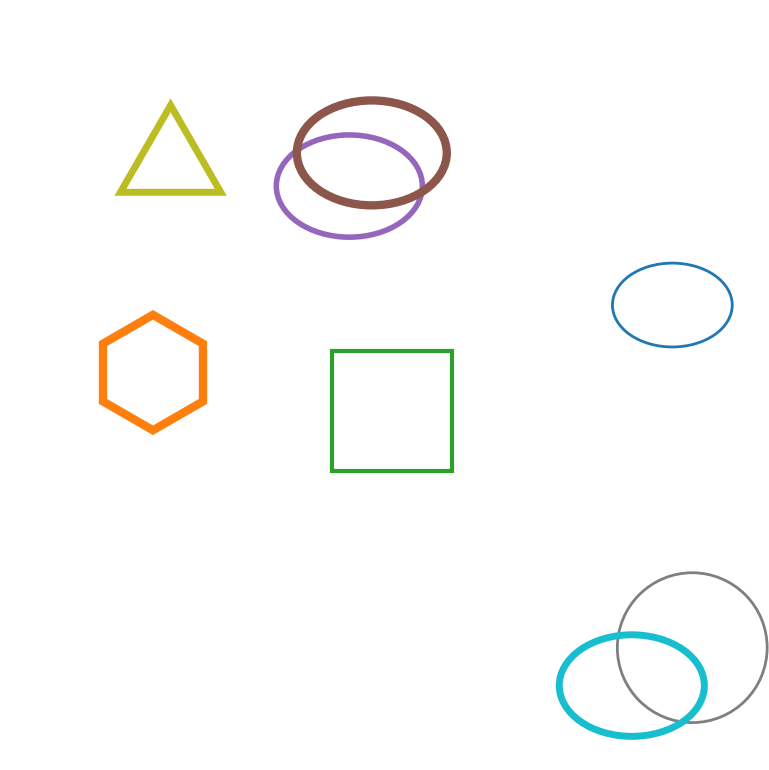[{"shape": "oval", "thickness": 1, "radius": 0.39, "center": [0.873, 0.604]}, {"shape": "hexagon", "thickness": 3, "radius": 0.37, "center": [0.199, 0.516]}, {"shape": "square", "thickness": 1.5, "radius": 0.39, "center": [0.509, 0.467]}, {"shape": "oval", "thickness": 2, "radius": 0.47, "center": [0.454, 0.758]}, {"shape": "oval", "thickness": 3, "radius": 0.49, "center": [0.483, 0.801]}, {"shape": "circle", "thickness": 1, "radius": 0.49, "center": [0.899, 0.159]}, {"shape": "triangle", "thickness": 2.5, "radius": 0.38, "center": [0.222, 0.788]}, {"shape": "oval", "thickness": 2.5, "radius": 0.47, "center": [0.821, 0.11]}]